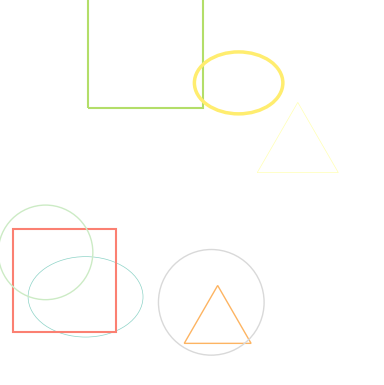[{"shape": "oval", "thickness": 0.5, "radius": 0.75, "center": [0.222, 0.229]}, {"shape": "triangle", "thickness": 0.5, "radius": 0.61, "center": [0.773, 0.613]}, {"shape": "square", "thickness": 1.5, "radius": 0.67, "center": [0.167, 0.272]}, {"shape": "triangle", "thickness": 1, "radius": 0.5, "center": [0.565, 0.158]}, {"shape": "square", "thickness": 1.5, "radius": 0.75, "center": [0.378, 0.868]}, {"shape": "circle", "thickness": 1, "radius": 0.69, "center": [0.549, 0.215]}, {"shape": "circle", "thickness": 1, "radius": 0.61, "center": [0.118, 0.344]}, {"shape": "oval", "thickness": 2.5, "radius": 0.57, "center": [0.62, 0.785]}]